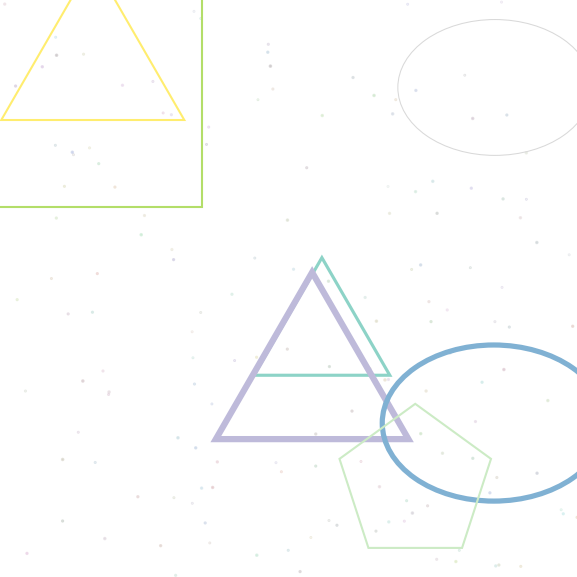[{"shape": "triangle", "thickness": 1.5, "radius": 0.68, "center": [0.557, 0.417]}, {"shape": "triangle", "thickness": 3, "radius": 0.96, "center": [0.54, 0.335]}, {"shape": "oval", "thickness": 2.5, "radius": 0.97, "center": [0.855, 0.267]}, {"shape": "square", "thickness": 1, "radius": 0.91, "center": [0.169, 0.821]}, {"shape": "oval", "thickness": 0.5, "radius": 0.84, "center": [0.857, 0.848]}, {"shape": "pentagon", "thickness": 1, "radius": 0.69, "center": [0.719, 0.162]}, {"shape": "triangle", "thickness": 1, "radius": 0.91, "center": [0.161, 0.883]}]